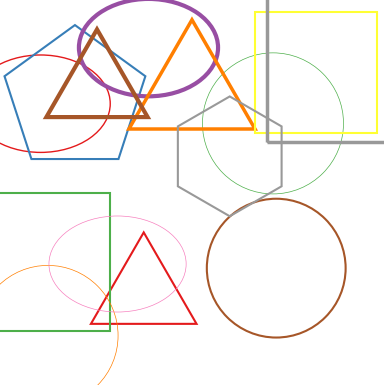[{"shape": "oval", "thickness": 1, "radius": 0.9, "center": [0.106, 0.731]}, {"shape": "triangle", "thickness": 1.5, "radius": 0.79, "center": [0.373, 0.238]}, {"shape": "pentagon", "thickness": 1.5, "radius": 0.96, "center": [0.195, 0.743]}, {"shape": "square", "thickness": 1.5, "radius": 0.89, "center": [0.106, 0.32]}, {"shape": "circle", "thickness": 0.5, "radius": 0.92, "center": [0.709, 0.68]}, {"shape": "oval", "thickness": 3, "radius": 0.9, "center": [0.386, 0.876]}, {"shape": "triangle", "thickness": 2.5, "radius": 0.95, "center": [0.499, 0.759]}, {"shape": "circle", "thickness": 0.5, "radius": 0.91, "center": [0.124, 0.128]}, {"shape": "square", "thickness": 1.5, "radius": 0.79, "center": [0.821, 0.812]}, {"shape": "triangle", "thickness": 3, "radius": 0.76, "center": [0.252, 0.772]}, {"shape": "circle", "thickness": 1.5, "radius": 0.9, "center": [0.717, 0.304]}, {"shape": "oval", "thickness": 0.5, "radius": 0.89, "center": [0.305, 0.314]}, {"shape": "hexagon", "thickness": 1.5, "radius": 0.78, "center": [0.597, 0.594]}, {"shape": "square", "thickness": 2.5, "radius": 0.96, "center": [0.886, 0.823]}]